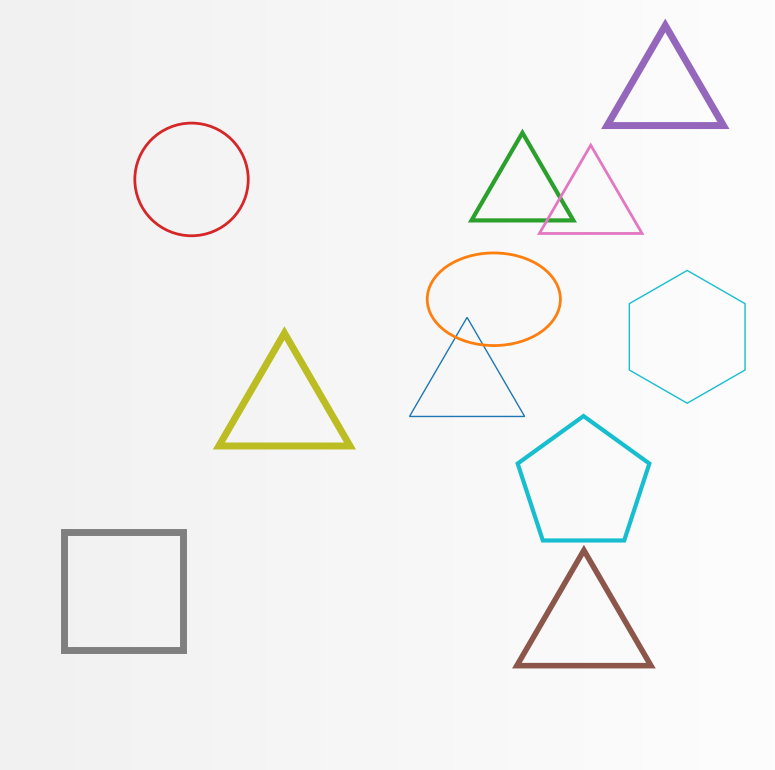[{"shape": "triangle", "thickness": 0.5, "radius": 0.43, "center": [0.603, 0.502]}, {"shape": "oval", "thickness": 1, "radius": 0.43, "center": [0.637, 0.611]}, {"shape": "triangle", "thickness": 1.5, "radius": 0.38, "center": [0.674, 0.752]}, {"shape": "circle", "thickness": 1, "radius": 0.37, "center": [0.247, 0.767]}, {"shape": "triangle", "thickness": 2.5, "radius": 0.43, "center": [0.858, 0.88]}, {"shape": "triangle", "thickness": 2, "radius": 0.5, "center": [0.753, 0.185]}, {"shape": "triangle", "thickness": 1, "radius": 0.38, "center": [0.762, 0.735]}, {"shape": "square", "thickness": 2.5, "radius": 0.38, "center": [0.159, 0.232]}, {"shape": "triangle", "thickness": 2.5, "radius": 0.49, "center": [0.367, 0.47]}, {"shape": "pentagon", "thickness": 1.5, "radius": 0.45, "center": [0.753, 0.37]}, {"shape": "hexagon", "thickness": 0.5, "radius": 0.43, "center": [0.887, 0.563]}]